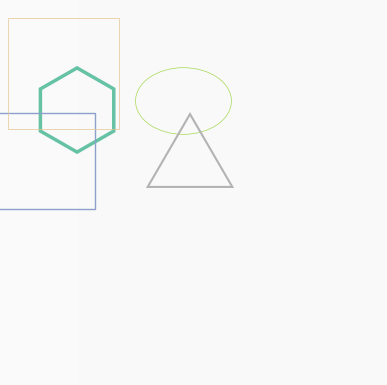[{"shape": "hexagon", "thickness": 2.5, "radius": 0.55, "center": [0.199, 0.714]}, {"shape": "square", "thickness": 1, "radius": 0.62, "center": [0.12, 0.583]}, {"shape": "oval", "thickness": 0.5, "radius": 0.62, "center": [0.473, 0.738]}, {"shape": "square", "thickness": 0.5, "radius": 0.72, "center": [0.165, 0.809]}, {"shape": "triangle", "thickness": 1.5, "radius": 0.63, "center": [0.49, 0.578]}]